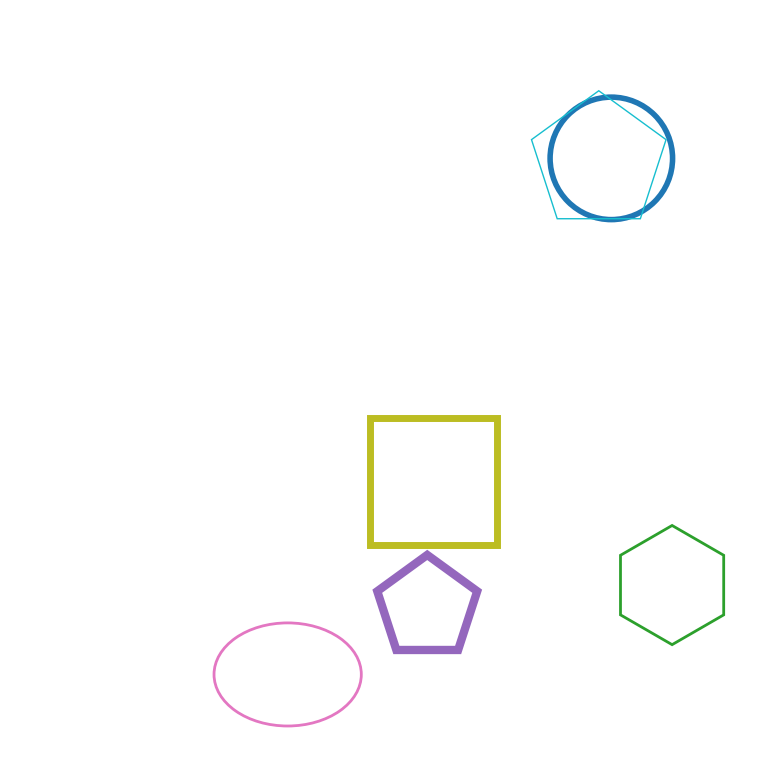[{"shape": "circle", "thickness": 2, "radius": 0.4, "center": [0.794, 0.794]}, {"shape": "hexagon", "thickness": 1, "radius": 0.39, "center": [0.873, 0.24]}, {"shape": "pentagon", "thickness": 3, "radius": 0.34, "center": [0.555, 0.211]}, {"shape": "oval", "thickness": 1, "radius": 0.48, "center": [0.374, 0.124]}, {"shape": "square", "thickness": 2.5, "radius": 0.41, "center": [0.563, 0.375]}, {"shape": "pentagon", "thickness": 0.5, "radius": 0.46, "center": [0.778, 0.79]}]